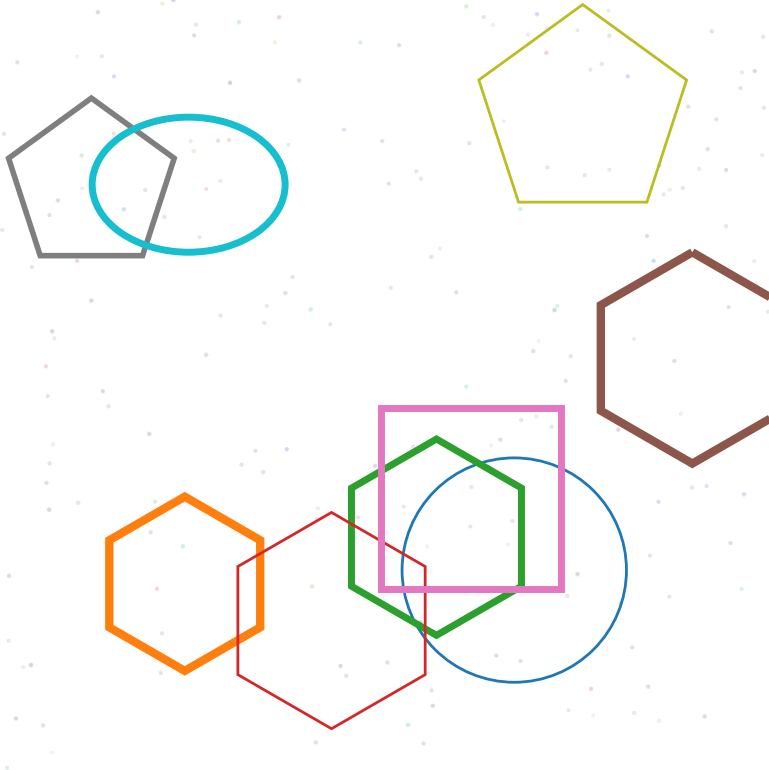[{"shape": "circle", "thickness": 1, "radius": 0.73, "center": [0.668, 0.26]}, {"shape": "hexagon", "thickness": 3, "radius": 0.57, "center": [0.24, 0.242]}, {"shape": "hexagon", "thickness": 2.5, "radius": 0.64, "center": [0.567, 0.302]}, {"shape": "hexagon", "thickness": 1, "radius": 0.7, "center": [0.431, 0.194]}, {"shape": "hexagon", "thickness": 3, "radius": 0.69, "center": [0.899, 0.535]}, {"shape": "square", "thickness": 2.5, "radius": 0.59, "center": [0.612, 0.352]}, {"shape": "pentagon", "thickness": 2, "radius": 0.57, "center": [0.119, 0.759]}, {"shape": "pentagon", "thickness": 1, "radius": 0.71, "center": [0.757, 0.852]}, {"shape": "oval", "thickness": 2.5, "radius": 0.63, "center": [0.245, 0.76]}]